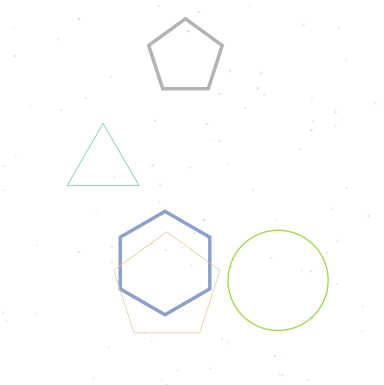[{"shape": "triangle", "thickness": 0.5, "radius": 0.54, "center": [0.268, 0.572]}, {"shape": "hexagon", "thickness": 2.5, "radius": 0.67, "center": [0.429, 0.317]}, {"shape": "circle", "thickness": 1, "radius": 0.65, "center": [0.722, 0.272]}, {"shape": "pentagon", "thickness": 0.5, "radius": 0.73, "center": [0.433, 0.253]}, {"shape": "pentagon", "thickness": 2.5, "radius": 0.5, "center": [0.482, 0.851]}]